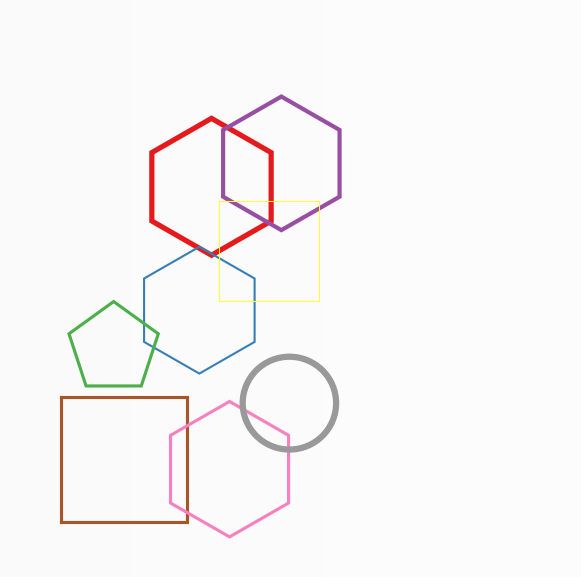[{"shape": "hexagon", "thickness": 2.5, "radius": 0.59, "center": [0.364, 0.676]}, {"shape": "hexagon", "thickness": 1, "radius": 0.55, "center": [0.343, 0.462]}, {"shape": "pentagon", "thickness": 1.5, "radius": 0.4, "center": [0.196, 0.396]}, {"shape": "hexagon", "thickness": 2, "radius": 0.58, "center": [0.484, 0.716]}, {"shape": "square", "thickness": 0.5, "radius": 0.43, "center": [0.463, 0.564]}, {"shape": "square", "thickness": 1.5, "radius": 0.54, "center": [0.214, 0.203]}, {"shape": "hexagon", "thickness": 1.5, "radius": 0.59, "center": [0.395, 0.187]}, {"shape": "circle", "thickness": 3, "radius": 0.4, "center": [0.498, 0.301]}]